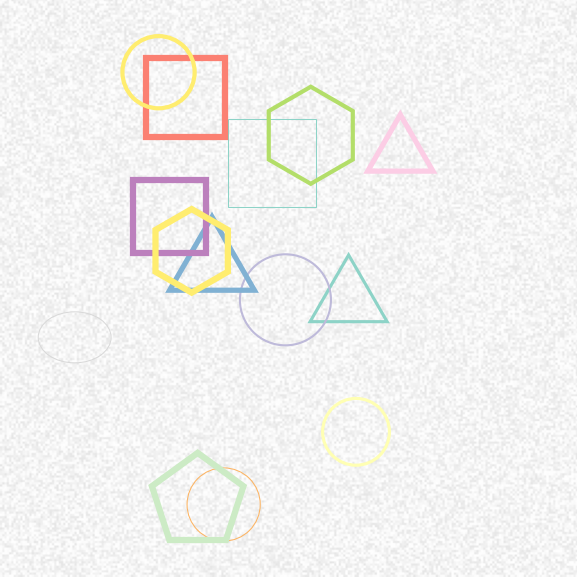[{"shape": "triangle", "thickness": 1.5, "radius": 0.39, "center": [0.604, 0.481]}, {"shape": "square", "thickness": 0.5, "radius": 0.38, "center": [0.471, 0.717]}, {"shape": "circle", "thickness": 1.5, "radius": 0.29, "center": [0.616, 0.251]}, {"shape": "circle", "thickness": 1, "radius": 0.39, "center": [0.494, 0.48]}, {"shape": "square", "thickness": 3, "radius": 0.34, "center": [0.322, 0.83]}, {"shape": "triangle", "thickness": 2.5, "radius": 0.42, "center": [0.367, 0.539]}, {"shape": "circle", "thickness": 0.5, "radius": 0.32, "center": [0.387, 0.126]}, {"shape": "hexagon", "thickness": 2, "radius": 0.42, "center": [0.538, 0.765]}, {"shape": "triangle", "thickness": 2.5, "radius": 0.33, "center": [0.693, 0.735]}, {"shape": "oval", "thickness": 0.5, "radius": 0.32, "center": [0.129, 0.415]}, {"shape": "square", "thickness": 3, "radius": 0.32, "center": [0.294, 0.624]}, {"shape": "pentagon", "thickness": 3, "radius": 0.42, "center": [0.342, 0.132]}, {"shape": "circle", "thickness": 2, "radius": 0.31, "center": [0.275, 0.874]}, {"shape": "hexagon", "thickness": 3, "radius": 0.36, "center": [0.332, 0.565]}]